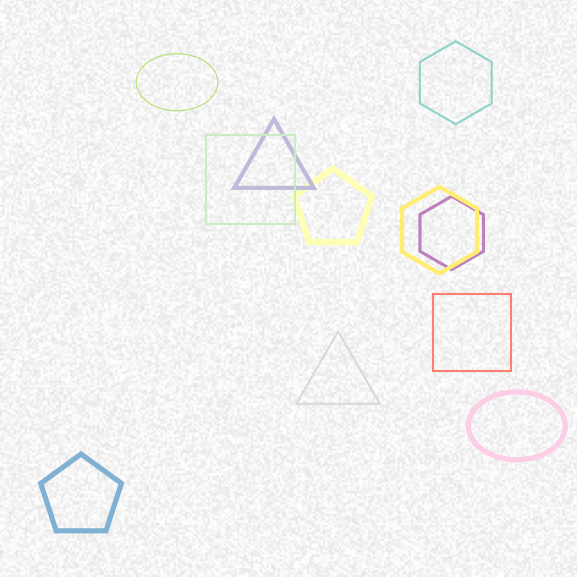[{"shape": "hexagon", "thickness": 1, "radius": 0.36, "center": [0.789, 0.856]}, {"shape": "pentagon", "thickness": 3, "radius": 0.35, "center": [0.577, 0.637]}, {"shape": "triangle", "thickness": 2, "radius": 0.4, "center": [0.474, 0.714]}, {"shape": "square", "thickness": 1, "radius": 0.33, "center": [0.817, 0.424]}, {"shape": "pentagon", "thickness": 2.5, "radius": 0.37, "center": [0.14, 0.139]}, {"shape": "oval", "thickness": 0.5, "radius": 0.35, "center": [0.306, 0.857]}, {"shape": "oval", "thickness": 2.5, "radius": 0.42, "center": [0.895, 0.262]}, {"shape": "triangle", "thickness": 1, "radius": 0.42, "center": [0.585, 0.342]}, {"shape": "hexagon", "thickness": 1.5, "radius": 0.32, "center": [0.782, 0.596]}, {"shape": "square", "thickness": 1, "radius": 0.38, "center": [0.434, 0.689]}, {"shape": "hexagon", "thickness": 2, "radius": 0.37, "center": [0.761, 0.601]}]